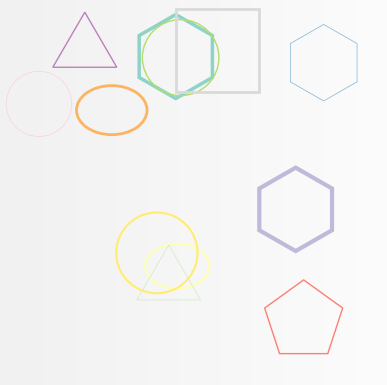[{"shape": "hexagon", "thickness": 2.5, "radius": 0.55, "center": [0.454, 0.853]}, {"shape": "oval", "thickness": 1.5, "radius": 0.41, "center": [0.458, 0.308]}, {"shape": "hexagon", "thickness": 3, "radius": 0.54, "center": [0.763, 0.456]}, {"shape": "pentagon", "thickness": 1, "radius": 0.53, "center": [0.784, 0.167]}, {"shape": "hexagon", "thickness": 0.5, "radius": 0.5, "center": [0.835, 0.837]}, {"shape": "oval", "thickness": 2, "radius": 0.45, "center": [0.288, 0.714]}, {"shape": "circle", "thickness": 1, "radius": 0.49, "center": [0.466, 0.85]}, {"shape": "circle", "thickness": 0.5, "radius": 0.42, "center": [0.1, 0.73]}, {"shape": "square", "thickness": 2, "radius": 0.54, "center": [0.561, 0.868]}, {"shape": "triangle", "thickness": 1, "radius": 0.48, "center": [0.219, 0.873]}, {"shape": "triangle", "thickness": 0.5, "radius": 0.48, "center": [0.435, 0.269]}, {"shape": "circle", "thickness": 1.5, "radius": 0.52, "center": [0.405, 0.343]}]